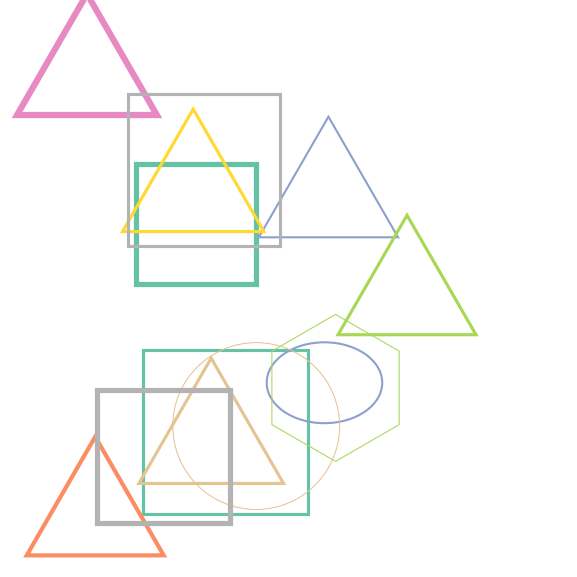[{"shape": "square", "thickness": 1.5, "radius": 0.71, "center": [0.39, 0.251]}, {"shape": "square", "thickness": 2.5, "radius": 0.52, "center": [0.339, 0.611]}, {"shape": "triangle", "thickness": 2, "radius": 0.68, "center": [0.165, 0.106]}, {"shape": "oval", "thickness": 1, "radius": 0.5, "center": [0.562, 0.336]}, {"shape": "triangle", "thickness": 1, "radius": 0.7, "center": [0.569, 0.658]}, {"shape": "triangle", "thickness": 3, "radius": 0.7, "center": [0.151, 0.87]}, {"shape": "hexagon", "thickness": 0.5, "radius": 0.64, "center": [0.581, 0.327]}, {"shape": "triangle", "thickness": 1.5, "radius": 0.69, "center": [0.705, 0.488]}, {"shape": "triangle", "thickness": 1.5, "radius": 0.71, "center": [0.335, 0.669]}, {"shape": "circle", "thickness": 0.5, "radius": 0.72, "center": [0.444, 0.261]}, {"shape": "triangle", "thickness": 1.5, "radius": 0.72, "center": [0.366, 0.234]}, {"shape": "square", "thickness": 2.5, "radius": 0.57, "center": [0.283, 0.208]}, {"shape": "square", "thickness": 1.5, "radius": 0.66, "center": [0.353, 0.705]}]